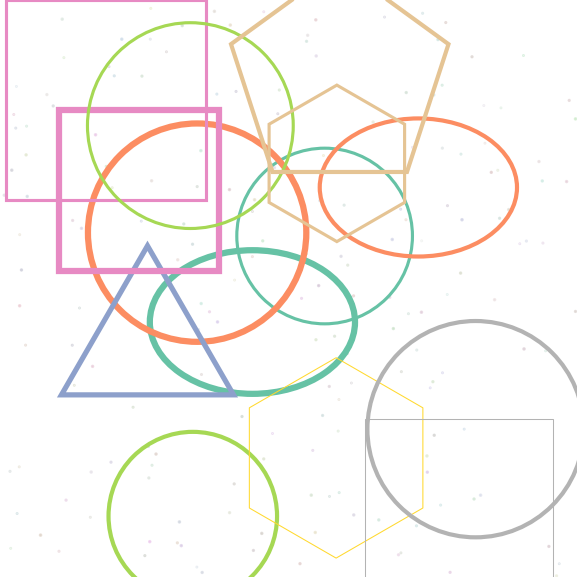[{"shape": "oval", "thickness": 3, "radius": 0.89, "center": [0.437, 0.442]}, {"shape": "circle", "thickness": 1.5, "radius": 0.76, "center": [0.562, 0.59]}, {"shape": "oval", "thickness": 2, "radius": 0.85, "center": [0.724, 0.675]}, {"shape": "circle", "thickness": 3, "radius": 0.95, "center": [0.341, 0.596]}, {"shape": "triangle", "thickness": 2.5, "radius": 0.86, "center": [0.255, 0.401]}, {"shape": "square", "thickness": 3, "radius": 0.7, "center": [0.241, 0.669]}, {"shape": "square", "thickness": 1.5, "radius": 0.87, "center": [0.183, 0.827]}, {"shape": "circle", "thickness": 2, "radius": 0.73, "center": [0.334, 0.105]}, {"shape": "circle", "thickness": 1.5, "radius": 0.89, "center": [0.33, 0.782]}, {"shape": "hexagon", "thickness": 0.5, "radius": 0.87, "center": [0.582, 0.206]}, {"shape": "hexagon", "thickness": 1.5, "radius": 0.68, "center": [0.583, 0.716]}, {"shape": "pentagon", "thickness": 2, "radius": 0.99, "center": [0.588, 0.862]}, {"shape": "circle", "thickness": 2, "radius": 0.94, "center": [0.823, 0.256]}, {"shape": "square", "thickness": 0.5, "radius": 0.82, "center": [0.795, 0.111]}]